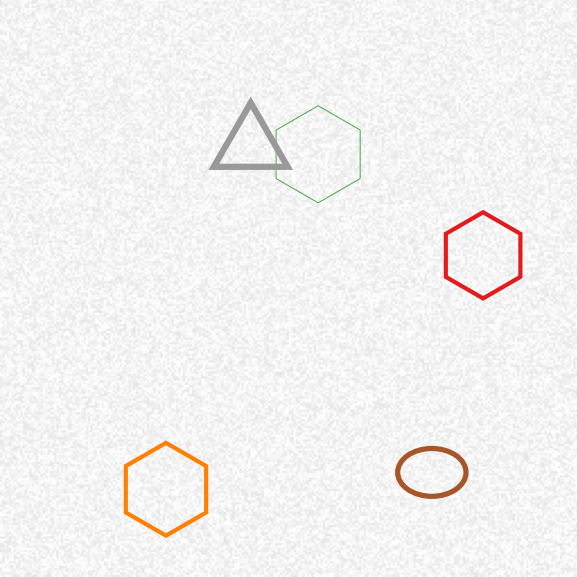[{"shape": "hexagon", "thickness": 2, "radius": 0.37, "center": [0.837, 0.557]}, {"shape": "hexagon", "thickness": 0.5, "radius": 0.42, "center": [0.551, 0.732]}, {"shape": "hexagon", "thickness": 2, "radius": 0.4, "center": [0.287, 0.152]}, {"shape": "oval", "thickness": 2.5, "radius": 0.3, "center": [0.748, 0.181]}, {"shape": "triangle", "thickness": 3, "radius": 0.37, "center": [0.434, 0.747]}]